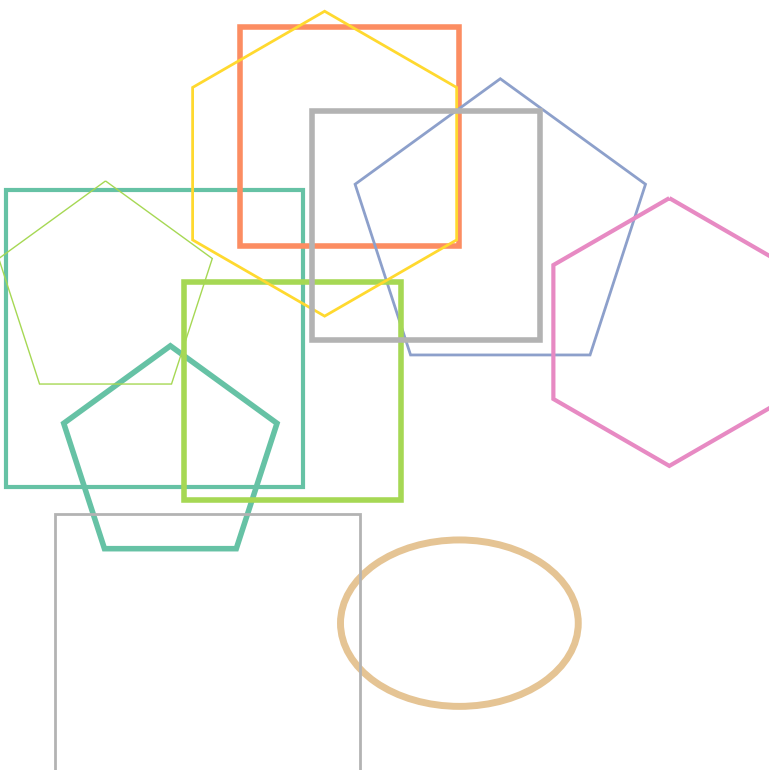[{"shape": "square", "thickness": 1.5, "radius": 0.96, "center": [0.201, 0.56]}, {"shape": "pentagon", "thickness": 2, "radius": 0.73, "center": [0.221, 0.405]}, {"shape": "square", "thickness": 2, "radius": 0.71, "center": [0.454, 0.823]}, {"shape": "pentagon", "thickness": 1, "radius": 0.99, "center": [0.65, 0.699]}, {"shape": "hexagon", "thickness": 1.5, "radius": 0.87, "center": [0.869, 0.569]}, {"shape": "square", "thickness": 2, "radius": 0.71, "center": [0.38, 0.492]}, {"shape": "pentagon", "thickness": 0.5, "radius": 0.73, "center": [0.137, 0.619]}, {"shape": "hexagon", "thickness": 1, "radius": 0.99, "center": [0.422, 0.787]}, {"shape": "oval", "thickness": 2.5, "radius": 0.77, "center": [0.597, 0.191]}, {"shape": "square", "thickness": 2, "radius": 0.74, "center": [0.553, 0.707]}, {"shape": "square", "thickness": 1, "radius": 0.99, "center": [0.27, 0.134]}]